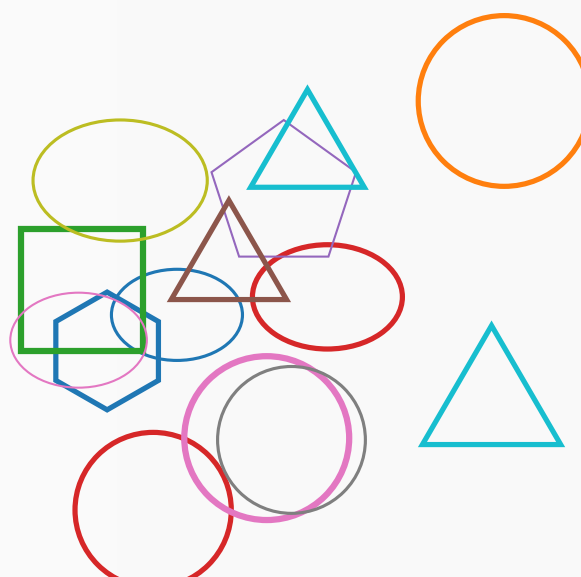[{"shape": "hexagon", "thickness": 2.5, "radius": 0.51, "center": [0.184, 0.391]}, {"shape": "oval", "thickness": 1.5, "radius": 0.56, "center": [0.304, 0.454]}, {"shape": "circle", "thickness": 2.5, "radius": 0.74, "center": [0.867, 0.824]}, {"shape": "square", "thickness": 3, "radius": 0.53, "center": [0.141, 0.498]}, {"shape": "oval", "thickness": 2.5, "radius": 0.65, "center": [0.563, 0.485]}, {"shape": "circle", "thickness": 2.5, "radius": 0.67, "center": [0.263, 0.116]}, {"shape": "pentagon", "thickness": 1, "radius": 0.65, "center": [0.488, 0.661]}, {"shape": "triangle", "thickness": 2.5, "radius": 0.57, "center": [0.394, 0.538]}, {"shape": "circle", "thickness": 3, "radius": 0.71, "center": [0.459, 0.24]}, {"shape": "oval", "thickness": 1, "radius": 0.59, "center": [0.135, 0.41]}, {"shape": "circle", "thickness": 1.5, "radius": 0.64, "center": [0.501, 0.237]}, {"shape": "oval", "thickness": 1.5, "radius": 0.75, "center": [0.207, 0.686]}, {"shape": "triangle", "thickness": 2.5, "radius": 0.56, "center": [0.529, 0.731]}, {"shape": "triangle", "thickness": 2.5, "radius": 0.69, "center": [0.846, 0.298]}]